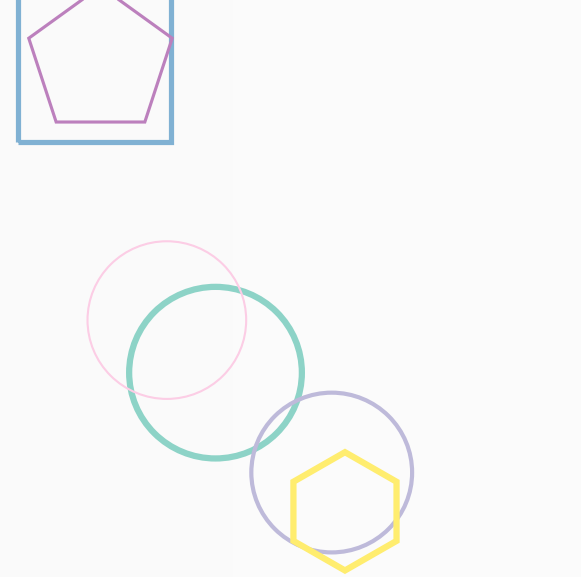[{"shape": "circle", "thickness": 3, "radius": 0.74, "center": [0.371, 0.354]}, {"shape": "circle", "thickness": 2, "radius": 0.69, "center": [0.571, 0.181]}, {"shape": "square", "thickness": 2.5, "radius": 0.66, "center": [0.163, 0.885]}, {"shape": "circle", "thickness": 1, "radius": 0.68, "center": [0.287, 0.445]}, {"shape": "pentagon", "thickness": 1.5, "radius": 0.65, "center": [0.173, 0.893]}, {"shape": "hexagon", "thickness": 3, "radius": 0.51, "center": [0.594, 0.114]}]